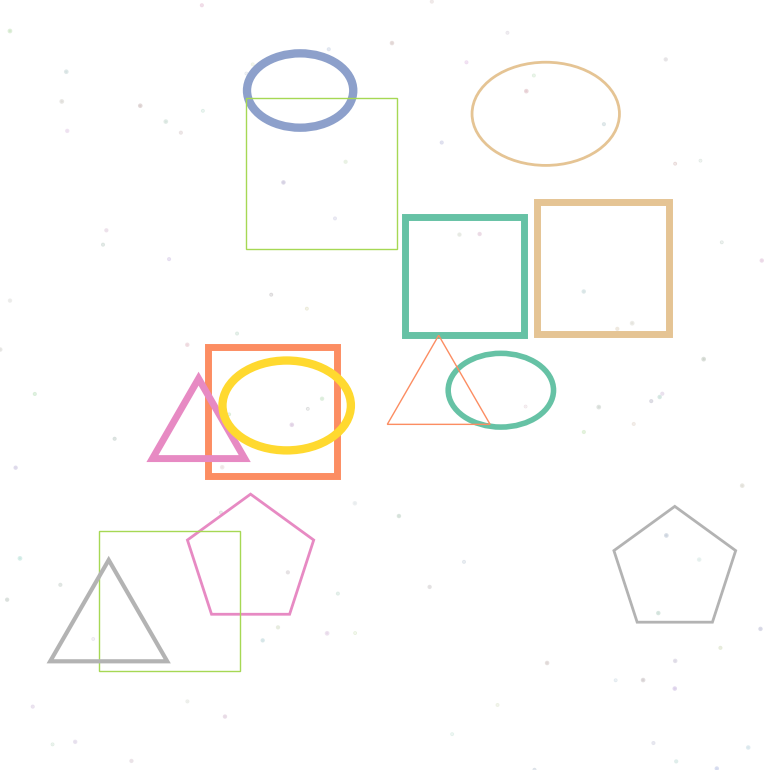[{"shape": "oval", "thickness": 2, "radius": 0.34, "center": [0.65, 0.493]}, {"shape": "square", "thickness": 2.5, "radius": 0.38, "center": [0.603, 0.641]}, {"shape": "square", "thickness": 2.5, "radius": 0.42, "center": [0.354, 0.466]}, {"shape": "triangle", "thickness": 0.5, "radius": 0.39, "center": [0.57, 0.487]}, {"shape": "oval", "thickness": 3, "radius": 0.34, "center": [0.39, 0.882]}, {"shape": "triangle", "thickness": 2.5, "radius": 0.35, "center": [0.258, 0.439]}, {"shape": "pentagon", "thickness": 1, "radius": 0.43, "center": [0.325, 0.272]}, {"shape": "square", "thickness": 0.5, "radius": 0.49, "center": [0.418, 0.775]}, {"shape": "square", "thickness": 0.5, "radius": 0.45, "center": [0.22, 0.22]}, {"shape": "oval", "thickness": 3, "radius": 0.42, "center": [0.372, 0.473]}, {"shape": "oval", "thickness": 1, "radius": 0.48, "center": [0.709, 0.852]}, {"shape": "square", "thickness": 2.5, "radius": 0.43, "center": [0.783, 0.652]}, {"shape": "pentagon", "thickness": 1, "radius": 0.42, "center": [0.876, 0.259]}, {"shape": "triangle", "thickness": 1.5, "radius": 0.44, "center": [0.141, 0.185]}]